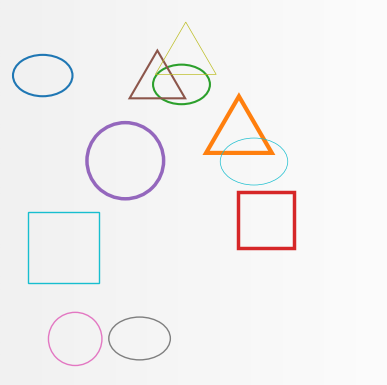[{"shape": "oval", "thickness": 1.5, "radius": 0.38, "center": [0.11, 0.804]}, {"shape": "triangle", "thickness": 3, "radius": 0.49, "center": [0.617, 0.652]}, {"shape": "oval", "thickness": 1.5, "radius": 0.37, "center": [0.468, 0.781]}, {"shape": "square", "thickness": 2.5, "radius": 0.36, "center": [0.686, 0.429]}, {"shape": "circle", "thickness": 2.5, "radius": 0.49, "center": [0.323, 0.583]}, {"shape": "triangle", "thickness": 1.5, "radius": 0.41, "center": [0.406, 0.786]}, {"shape": "circle", "thickness": 1, "radius": 0.35, "center": [0.194, 0.12]}, {"shape": "oval", "thickness": 1, "radius": 0.4, "center": [0.36, 0.121]}, {"shape": "triangle", "thickness": 0.5, "radius": 0.45, "center": [0.479, 0.852]}, {"shape": "square", "thickness": 1, "radius": 0.46, "center": [0.164, 0.357]}, {"shape": "oval", "thickness": 0.5, "radius": 0.44, "center": [0.655, 0.58]}]